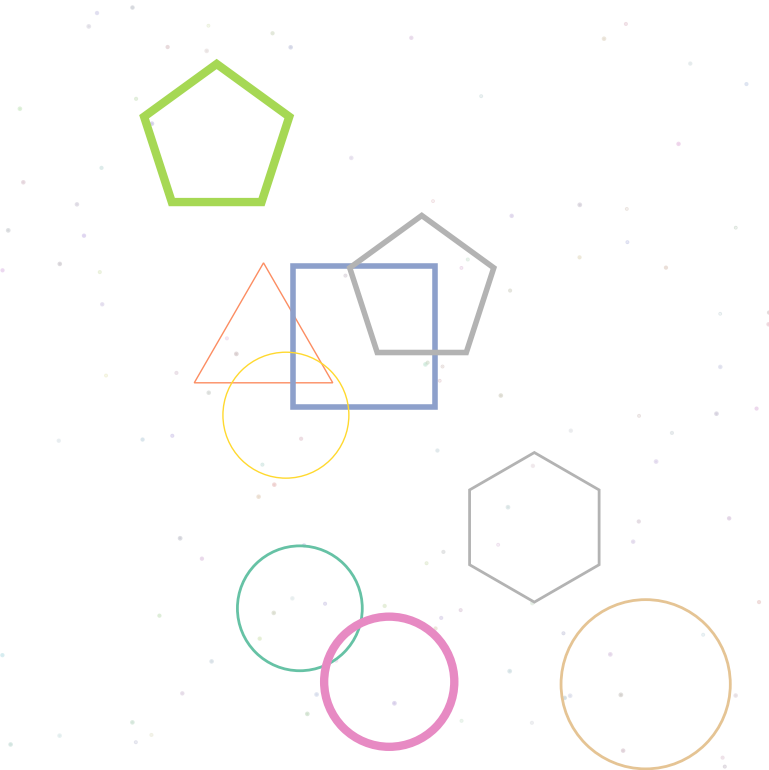[{"shape": "circle", "thickness": 1, "radius": 0.41, "center": [0.389, 0.21]}, {"shape": "triangle", "thickness": 0.5, "radius": 0.52, "center": [0.342, 0.555]}, {"shape": "square", "thickness": 2, "radius": 0.46, "center": [0.473, 0.563]}, {"shape": "circle", "thickness": 3, "radius": 0.42, "center": [0.505, 0.115]}, {"shape": "pentagon", "thickness": 3, "radius": 0.5, "center": [0.281, 0.818]}, {"shape": "circle", "thickness": 0.5, "radius": 0.41, "center": [0.371, 0.461]}, {"shape": "circle", "thickness": 1, "radius": 0.55, "center": [0.839, 0.111]}, {"shape": "hexagon", "thickness": 1, "radius": 0.49, "center": [0.694, 0.315]}, {"shape": "pentagon", "thickness": 2, "radius": 0.49, "center": [0.548, 0.622]}]